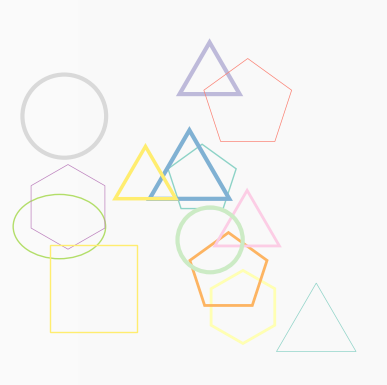[{"shape": "pentagon", "thickness": 1, "radius": 0.46, "center": [0.522, 0.533]}, {"shape": "triangle", "thickness": 0.5, "radius": 0.59, "center": [0.816, 0.146]}, {"shape": "hexagon", "thickness": 2, "radius": 0.47, "center": [0.627, 0.203]}, {"shape": "triangle", "thickness": 3, "radius": 0.45, "center": [0.541, 0.8]}, {"shape": "pentagon", "thickness": 0.5, "radius": 0.6, "center": [0.639, 0.729]}, {"shape": "triangle", "thickness": 3, "radius": 0.59, "center": [0.489, 0.543]}, {"shape": "pentagon", "thickness": 2, "radius": 0.52, "center": [0.59, 0.291]}, {"shape": "oval", "thickness": 1, "radius": 0.6, "center": [0.153, 0.411]}, {"shape": "triangle", "thickness": 2, "radius": 0.48, "center": [0.638, 0.409]}, {"shape": "circle", "thickness": 3, "radius": 0.54, "center": [0.166, 0.698]}, {"shape": "hexagon", "thickness": 0.5, "radius": 0.55, "center": [0.175, 0.463]}, {"shape": "circle", "thickness": 3, "radius": 0.42, "center": [0.542, 0.377]}, {"shape": "triangle", "thickness": 2.5, "radius": 0.45, "center": [0.375, 0.529]}, {"shape": "square", "thickness": 1, "radius": 0.56, "center": [0.242, 0.252]}]